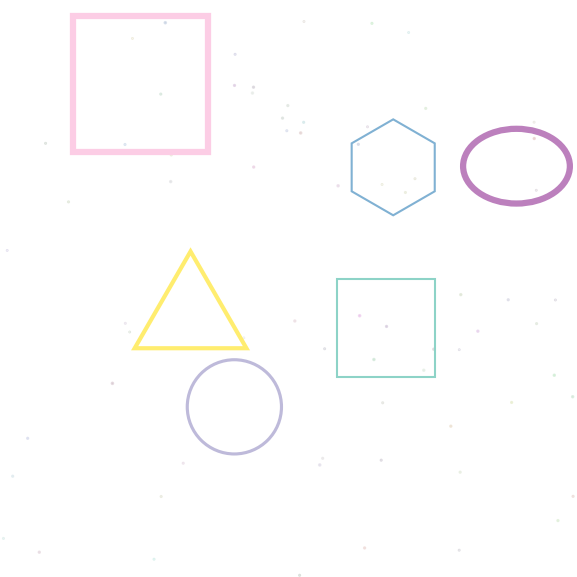[{"shape": "square", "thickness": 1, "radius": 0.42, "center": [0.668, 0.431]}, {"shape": "circle", "thickness": 1.5, "radius": 0.41, "center": [0.406, 0.295]}, {"shape": "hexagon", "thickness": 1, "radius": 0.42, "center": [0.681, 0.709]}, {"shape": "square", "thickness": 3, "radius": 0.59, "center": [0.243, 0.854]}, {"shape": "oval", "thickness": 3, "radius": 0.46, "center": [0.894, 0.711]}, {"shape": "triangle", "thickness": 2, "radius": 0.56, "center": [0.33, 0.452]}]